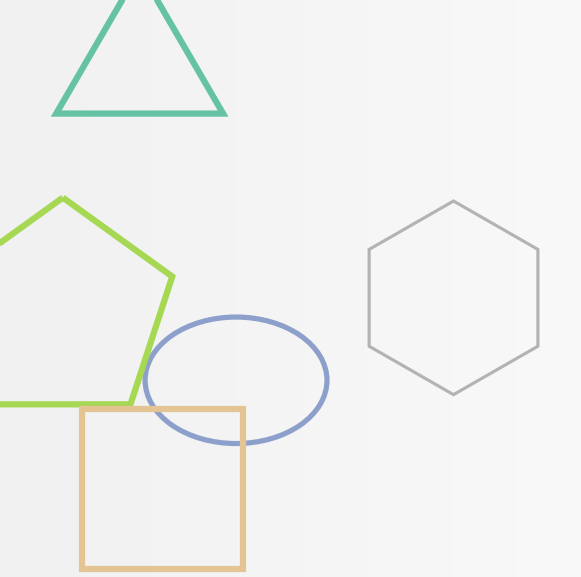[{"shape": "triangle", "thickness": 3, "radius": 0.83, "center": [0.24, 0.885]}, {"shape": "oval", "thickness": 2.5, "radius": 0.78, "center": [0.406, 0.341]}, {"shape": "pentagon", "thickness": 3, "radius": 0.99, "center": [0.108, 0.459]}, {"shape": "square", "thickness": 3, "radius": 0.69, "center": [0.28, 0.152]}, {"shape": "hexagon", "thickness": 1.5, "radius": 0.84, "center": [0.78, 0.483]}]